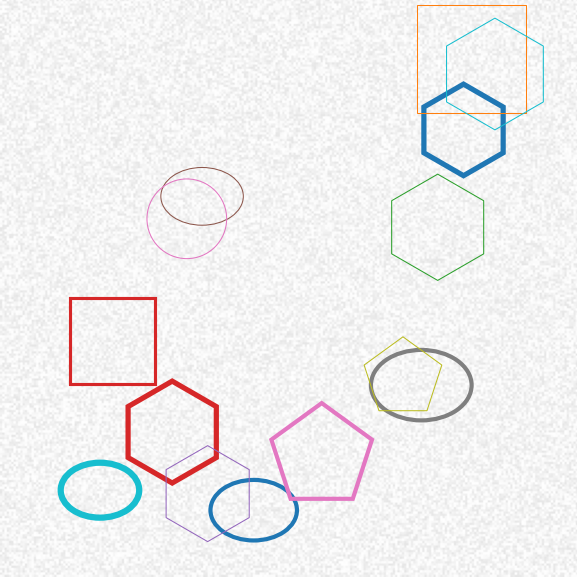[{"shape": "oval", "thickness": 2, "radius": 0.37, "center": [0.439, 0.116]}, {"shape": "hexagon", "thickness": 2.5, "radius": 0.4, "center": [0.803, 0.774]}, {"shape": "square", "thickness": 0.5, "radius": 0.47, "center": [0.817, 0.897]}, {"shape": "hexagon", "thickness": 0.5, "radius": 0.46, "center": [0.758, 0.606]}, {"shape": "square", "thickness": 1.5, "radius": 0.37, "center": [0.195, 0.409]}, {"shape": "hexagon", "thickness": 2.5, "radius": 0.44, "center": [0.298, 0.251]}, {"shape": "hexagon", "thickness": 0.5, "radius": 0.42, "center": [0.36, 0.144]}, {"shape": "oval", "thickness": 0.5, "radius": 0.36, "center": [0.35, 0.659]}, {"shape": "pentagon", "thickness": 2, "radius": 0.46, "center": [0.557, 0.21]}, {"shape": "circle", "thickness": 0.5, "radius": 0.34, "center": [0.323, 0.62]}, {"shape": "oval", "thickness": 2, "radius": 0.44, "center": [0.729, 0.332]}, {"shape": "pentagon", "thickness": 0.5, "radius": 0.35, "center": [0.698, 0.345]}, {"shape": "oval", "thickness": 3, "radius": 0.34, "center": [0.173, 0.15]}, {"shape": "hexagon", "thickness": 0.5, "radius": 0.48, "center": [0.857, 0.871]}]